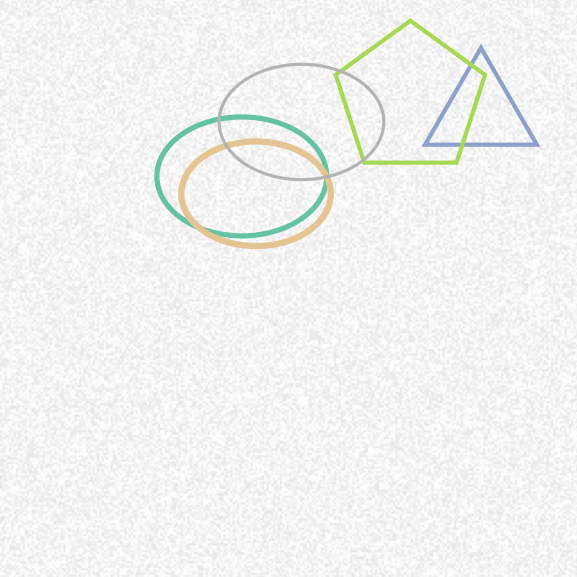[{"shape": "oval", "thickness": 2.5, "radius": 0.74, "center": [0.419, 0.694]}, {"shape": "triangle", "thickness": 2, "radius": 0.56, "center": [0.833, 0.804]}, {"shape": "pentagon", "thickness": 2, "radius": 0.68, "center": [0.711, 0.827]}, {"shape": "oval", "thickness": 3, "radius": 0.65, "center": [0.443, 0.664]}, {"shape": "oval", "thickness": 1.5, "radius": 0.71, "center": [0.522, 0.788]}]